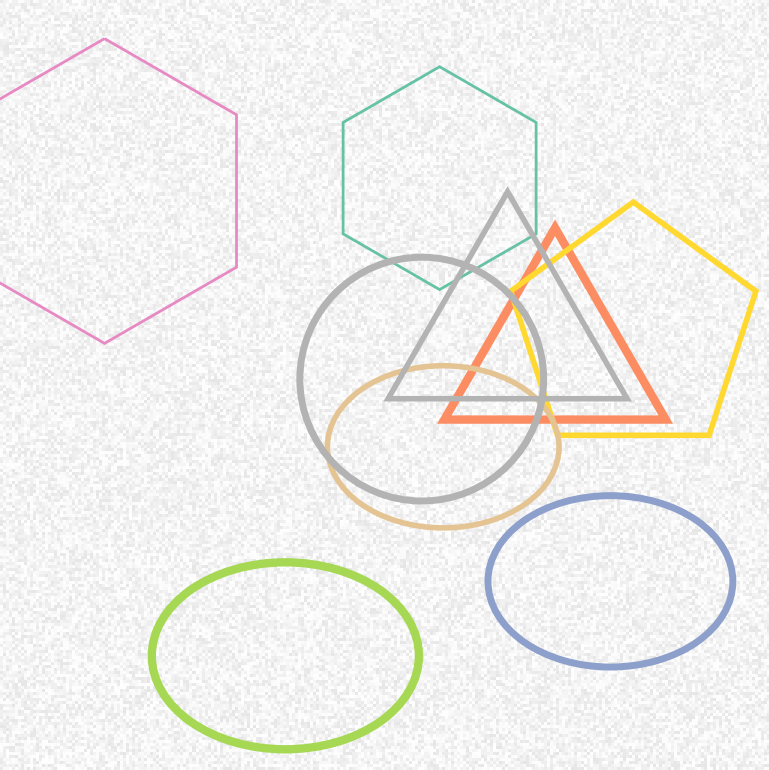[{"shape": "hexagon", "thickness": 1, "radius": 0.72, "center": [0.571, 0.769]}, {"shape": "triangle", "thickness": 3, "radius": 0.83, "center": [0.721, 0.538]}, {"shape": "oval", "thickness": 2.5, "radius": 0.8, "center": [0.793, 0.245]}, {"shape": "hexagon", "thickness": 1, "radius": 0.99, "center": [0.136, 0.752]}, {"shape": "oval", "thickness": 3, "radius": 0.87, "center": [0.371, 0.148]}, {"shape": "pentagon", "thickness": 2, "radius": 0.84, "center": [0.822, 0.57]}, {"shape": "oval", "thickness": 2, "radius": 0.75, "center": [0.576, 0.42]}, {"shape": "circle", "thickness": 2.5, "radius": 0.79, "center": [0.548, 0.508]}, {"shape": "triangle", "thickness": 2, "radius": 0.9, "center": [0.659, 0.572]}]